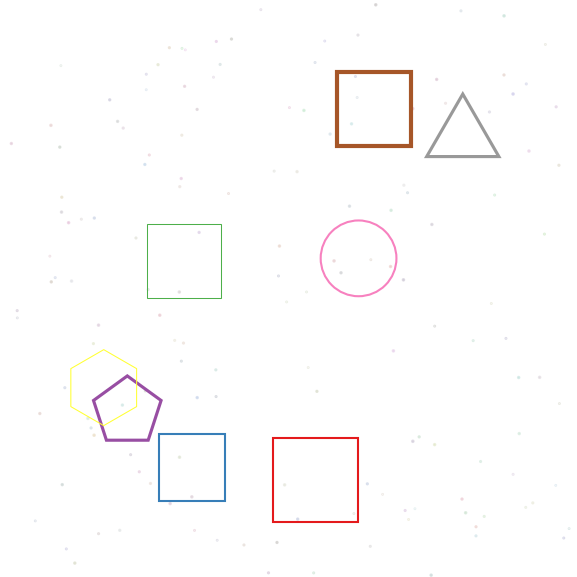[{"shape": "square", "thickness": 1, "radius": 0.37, "center": [0.546, 0.168]}, {"shape": "square", "thickness": 1, "radius": 0.29, "center": [0.332, 0.19]}, {"shape": "square", "thickness": 0.5, "radius": 0.32, "center": [0.318, 0.547]}, {"shape": "pentagon", "thickness": 1.5, "radius": 0.31, "center": [0.22, 0.287]}, {"shape": "hexagon", "thickness": 0.5, "radius": 0.33, "center": [0.18, 0.328]}, {"shape": "square", "thickness": 2, "radius": 0.32, "center": [0.648, 0.811]}, {"shape": "circle", "thickness": 1, "radius": 0.33, "center": [0.621, 0.552]}, {"shape": "triangle", "thickness": 1.5, "radius": 0.36, "center": [0.801, 0.764]}]